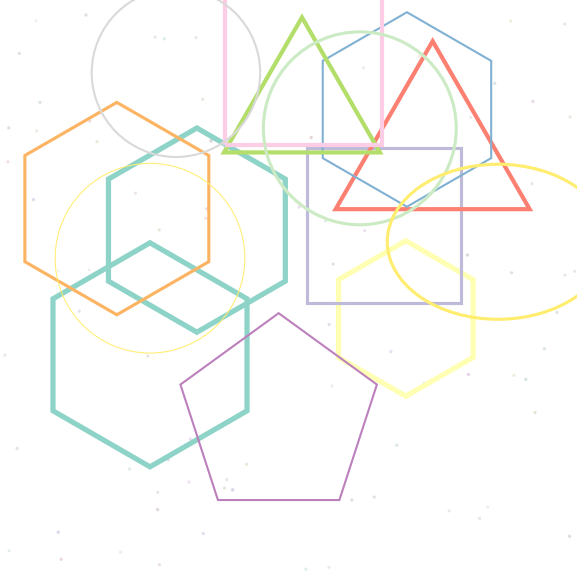[{"shape": "hexagon", "thickness": 2.5, "radius": 0.97, "center": [0.26, 0.385]}, {"shape": "hexagon", "thickness": 2.5, "radius": 0.88, "center": [0.341, 0.601]}, {"shape": "hexagon", "thickness": 2.5, "radius": 0.67, "center": [0.703, 0.448]}, {"shape": "square", "thickness": 1.5, "radius": 0.67, "center": [0.665, 0.609]}, {"shape": "triangle", "thickness": 2, "radius": 0.97, "center": [0.749, 0.734]}, {"shape": "hexagon", "thickness": 1, "radius": 0.84, "center": [0.705, 0.81]}, {"shape": "hexagon", "thickness": 1.5, "radius": 0.92, "center": [0.202, 0.638]}, {"shape": "triangle", "thickness": 2, "radius": 0.78, "center": [0.523, 0.813]}, {"shape": "square", "thickness": 2, "radius": 0.68, "center": [0.526, 0.883]}, {"shape": "circle", "thickness": 1, "radius": 0.73, "center": [0.305, 0.873]}, {"shape": "pentagon", "thickness": 1, "radius": 0.89, "center": [0.483, 0.278]}, {"shape": "circle", "thickness": 1.5, "radius": 0.84, "center": [0.623, 0.777]}, {"shape": "circle", "thickness": 0.5, "radius": 0.82, "center": [0.26, 0.552]}, {"shape": "oval", "thickness": 1.5, "radius": 0.96, "center": [0.862, 0.58]}]